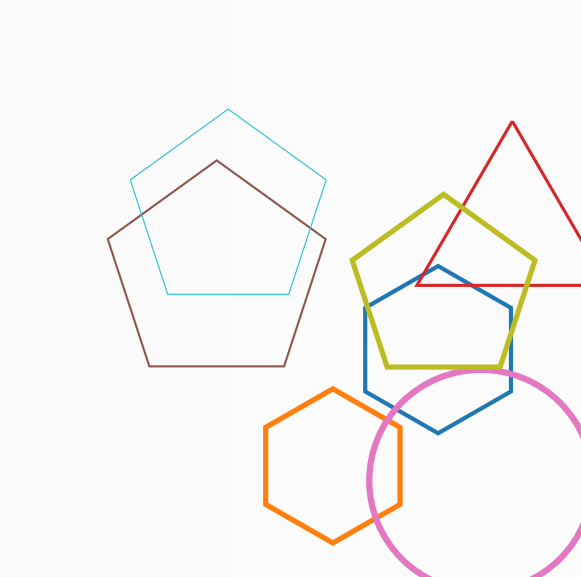[{"shape": "hexagon", "thickness": 2, "radius": 0.72, "center": [0.754, 0.394]}, {"shape": "hexagon", "thickness": 2.5, "radius": 0.67, "center": [0.573, 0.192]}, {"shape": "triangle", "thickness": 1.5, "radius": 0.95, "center": [0.881, 0.6]}, {"shape": "pentagon", "thickness": 1, "radius": 0.99, "center": [0.373, 0.524]}, {"shape": "circle", "thickness": 3, "radius": 0.96, "center": [0.827, 0.167]}, {"shape": "pentagon", "thickness": 2.5, "radius": 0.83, "center": [0.763, 0.497]}, {"shape": "pentagon", "thickness": 0.5, "radius": 0.89, "center": [0.393, 0.633]}]